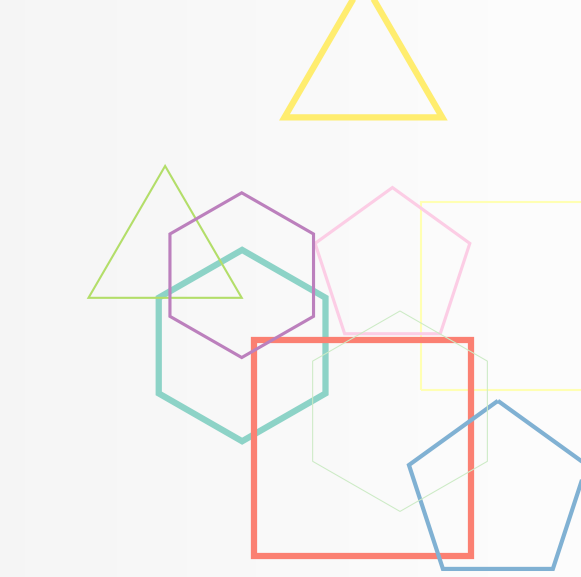[{"shape": "hexagon", "thickness": 3, "radius": 0.83, "center": [0.417, 0.401]}, {"shape": "square", "thickness": 1, "radius": 0.81, "center": [0.887, 0.486]}, {"shape": "square", "thickness": 3, "radius": 0.93, "center": [0.623, 0.223]}, {"shape": "pentagon", "thickness": 2, "radius": 0.8, "center": [0.857, 0.144]}, {"shape": "triangle", "thickness": 1, "radius": 0.76, "center": [0.284, 0.56]}, {"shape": "pentagon", "thickness": 1.5, "radius": 0.7, "center": [0.675, 0.534]}, {"shape": "hexagon", "thickness": 1.5, "radius": 0.71, "center": [0.416, 0.523]}, {"shape": "hexagon", "thickness": 0.5, "radius": 0.87, "center": [0.688, 0.287]}, {"shape": "triangle", "thickness": 3, "radius": 0.78, "center": [0.625, 0.874]}]